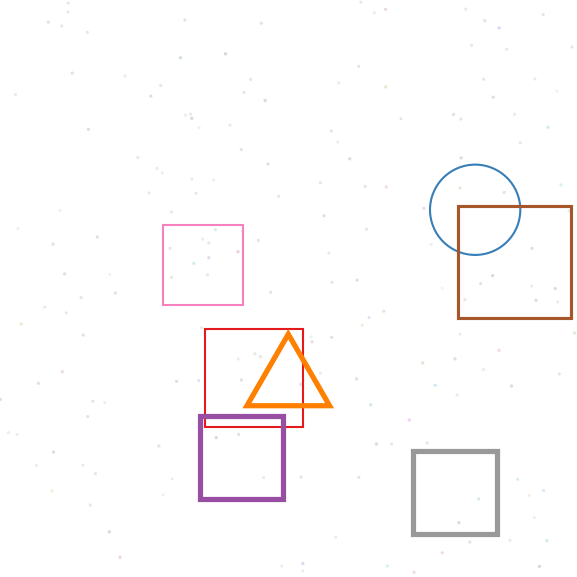[{"shape": "square", "thickness": 1, "radius": 0.43, "center": [0.44, 0.345]}, {"shape": "circle", "thickness": 1, "radius": 0.39, "center": [0.823, 0.636]}, {"shape": "square", "thickness": 2.5, "radius": 0.36, "center": [0.418, 0.207]}, {"shape": "triangle", "thickness": 2.5, "radius": 0.41, "center": [0.499, 0.338]}, {"shape": "square", "thickness": 1.5, "radius": 0.49, "center": [0.891, 0.546]}, {"shape": "square", "thickness": 1, "radius": 0.35, "center": [0.351, 0.54]}, {"shape": "square", "thickness": 2.5, "radius": 0.36, "center": [0.788, 0.146]}]